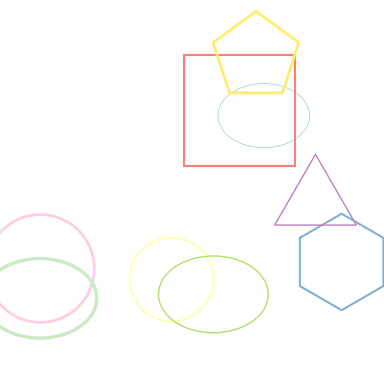[{"shape": "oval", "thickness": 0.5, "radius": 0.6, "center": [0.685, 0.7]}, {"shape": "circle", "thickness": 1.5, "radius": 0.54, "center": [0.445, 0.274]}, {"shape": "square", "thickness": 1.5, "radius": 0.72, "center": [0.623, 0.712]}, {"shape": "hexagon", "thickness": 1.5, "radius": 0.63, "center": [0.887, 0.32]}, {"shape": "oval", "thickness": 1, "radius": 0.71, "center": [0.554, 0.235]}, {"shape": "circle", "thickness": 2, "radius": 0.7, "center": [0.105, 0.303]}, {"shape": "triangle", "thickness": 1, "radius": 0.61, "center": [0.819, 0.477]}, {"shape": "oval", "thickness": 2.5, "radius": 0.74, "center": [0.104, 0.225]}, {"shape": "pentagon", "thickness": 2, "radius": 0.59, "center": [0.665, 0.853]}]